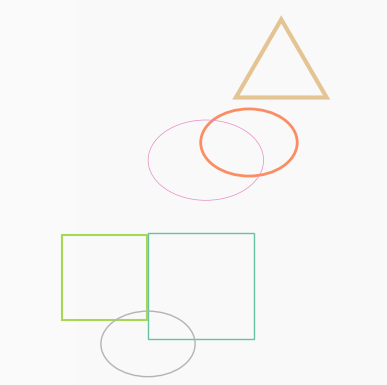[{"shape": "square", "thickness": 1, "radius": 0.68, "center": [0.518, 0.257]}, {"shape": "oval", "thickness": 2, "radius": 0.62, "center": [0.642, 0.63]}, {"shape": "oval", "thickness": 0.5, "radius": 0.74, "center": [0.531, 0.584]}, {"shape": "square", "thickness": 1.5, "radius": 0.55, "center": [0.27, 0.28]}, {"shape": "triangle", "thickness": 3, "radius": 0.68, "center": [0.726, 0.814]}, {"shape": "oval", "thickness": 1, "radius": 0.61, "center": [0.382, 0.107]}]